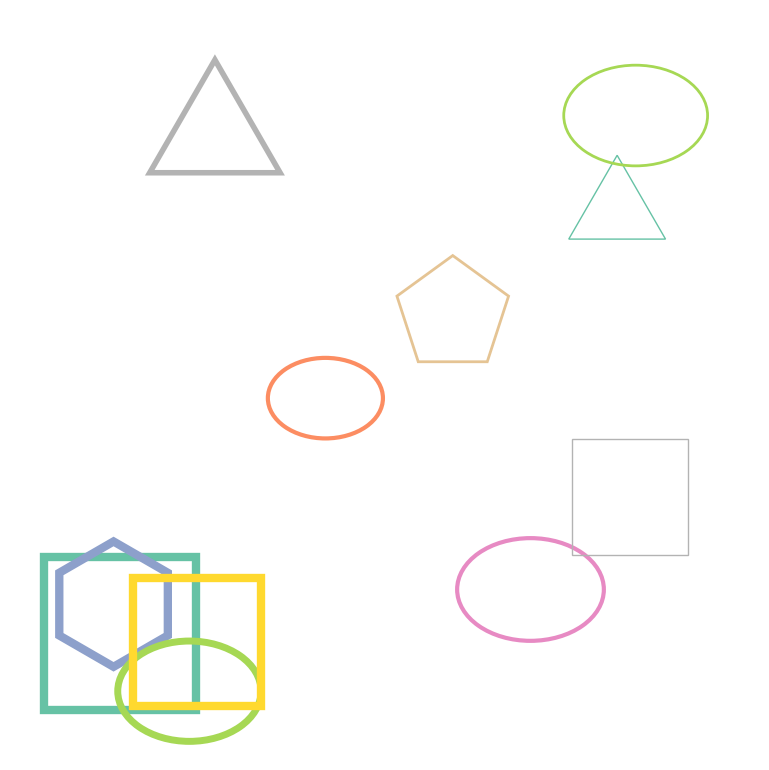[{"shape": "triangle", "thickness": 0.5, "radius": 0.36, "center": [0.801, 0.726]}, {"shape": "square", "thickness": 3, "radius": 0.5, "center": [0.156, 0.177]}, {"shape": "oval", "thickness": 1.5, "radius": 0.37, "center": [0.423, 0.483]}, {"shape": "hexagon", "thickness": 3, "radius": 0.41, "center": [0.147, 0.215]}, {"shape": "oval", "thickness": 1.5, "radius": 0.48, "center": [0.689, 0.234]}, {"shape": "oval", "thickness": 2.5, "radius": 0.47, "center": [0.246, 0.102]}, {"shape": "oval", "thickness": 1, "radius": 0.47, "center": [0.826, 0.85]}, {"shape": "square", "thickness": 3, "radius": 0.42, "center": [0.256, 0.166]}, {"shape": "pentagon", "thickness": 1, "radius": 0.38, "center": [0.588, 0.592]}, {"shape": "square", "thickness": 0.5, "radius": 0.38, "center": [0.818, 0.354]}, {"shape": "triangle", "thickness": 2, "radius": 0.49, "center": [0.279, 0.825]}]